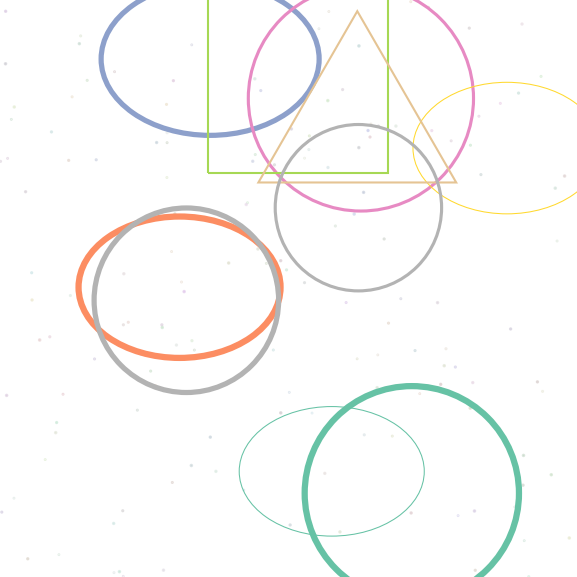[{"shape": "oval", "thickness": 0.5, "radius": 0.8, "center": [0.574, 0.183]}, {"shape": "circle", "thickness": 3, "radius": 0.93, "center": [0.713, 0.145]}, {"shape": "oval", "thickness": 3, "radius": 0.87, "center": [0.311, 0.502]}, {"shape": "oval", "thickness": 2.5, "radius": 0.94, "center": [0.364, 0.897]}, {"shape": "circle", "thickness": 1.5, "radius": 0.97, "center": [0.625, 0.829]}, {"shape": "square", "thickness": 1, "radius": 0.78, "center": [0.516, 0.854]}, {"shape": "oval", "thickness": 0.5, "radius": 0.81, "center": [0.878, 0.743]}, {"shape": "triangle", "thickness": 1, "radius": 0.99, "center": [0.619, 0.782]}, {"shape": "circle", "thickness": 1.5, "radius": 0.72, "center": [0.621, 0.639]}, {"shape": "circle", "thickness": 2.5, "radius": 0.8, "center": [0.323, 0.479]}]